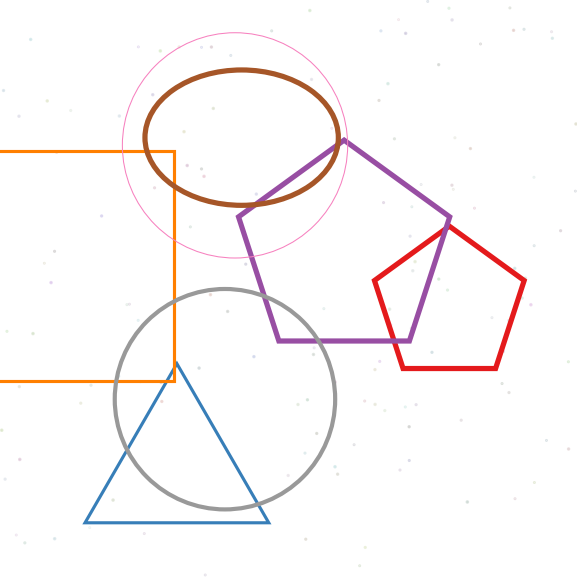[{"shape": "pentagon", "thickness": 2.5, "radius": 0.68, "center": [0.778, 0.471]}, {"shape": "triangle", "thickness": 1.5, "radius": 0.92, "center": [0.306, 0.186]}, {"shape": "pentagon", "thickness": 2.5, "radius": 0.96, "center": [0.596, 0.564]}, {"shape": "square", "thickness": 1.5, "radius": 0.99, "center": [0.102, 0.539]}, {"shape": "oval", "thickness": 2.5, "radius": 0.84, "center": [0.418, 0.761]}, {"shape": "circle", "thickness": 0.5, "radius": 0.98, "center": [0.407, 0.747]}, {"shape": "circle", "thickness": 2, "radius": 0.95, "center": [0.39, 0.308]}]